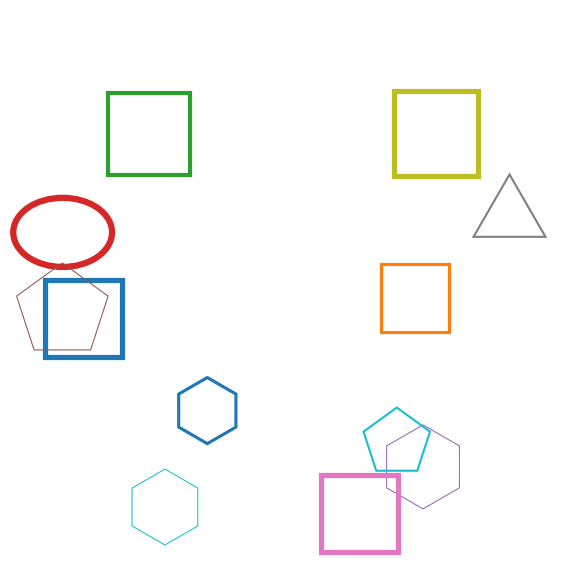[{"shape": "hexagon", "thickness": 1.5, "radius": 0.29, "center": [0.359, 0.288]}, {"shape": "square", "thickness": 2.5, "radius": 0.33, "center": [0.145, 0.447]}, {"shape": "square", "thickness": 1.5, "radius": 0.29, "center": [0.719, 0.483]}, {"shape": "square", "thickness": 2, "radius": 0.35, "center": [0.258, 0.768]}, {"shape": "oval", "thickness": 3, "radius": 0.43, "center": [0.108, 0.597]}, {"shape": "hexagon", "thickness": 0.5, "radius": 0.36, "center": [0.733, 0.191]}, {"shape": "pentagon", "thickness": 0.5, "radius": 0.42, "center": [0.108, 0.461]}, {"shape": "square", "thickness": 2.5, "radius": 0.33, "center": [0.623, 0.11]}, {"shape": "triangle", "thickness": 1, "radius": 0.36, "center": [0.882, 0.625]}, {"shape": "square", "thickness": 2.5, "radius": 0.37, "center": [0.755, 0.768]}, {"shape": "hexagon", "thickness": 0.5, "radius": 0.33, "center": [0.286, 0.121]}, {"shape": "pentagon", "thickness": 1, "radius": 0.3, "center": [0.687, 0.233]}]